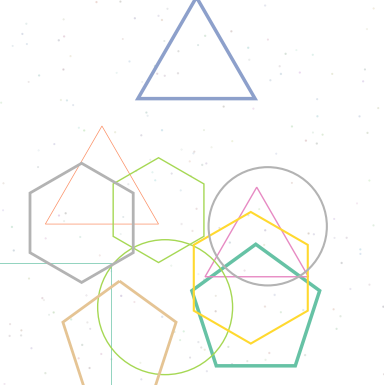[{"shape": "square", "thickness": 0.5, "radius": 0.93, "center": [0.102, 0.131]}, {"shape": "pentagon", "thickness": 2.5, "radius": 0.87, "center": [0.664, 0.191]}, {"shape": "triangle", "thickness": 0.5, "radius": 0.85, "center": [0.265, 0.503]}, {"shape": "triangle", "thickness": 2.5, "radius": 0.88, "center": [0.51, 0.832]}, {"shape": "triangle", "thickness": 1, "radius": 0.78, "center": [0.667, 0.359]}, {"shape": "hexagon", "thickness": 1, "radius": 0.68, "center": [0.412, 0.454]}, {"shape": "circle", "thickness": 1, "radius": 0.88, "center": [0.429, 0.202]}, {"shape": "hexagon", "thickness": 1.5, "radius": 0.85, "center": [0.651, 0.279]}, {"shape": "pentagon", "thickness": 2, "radius": 0.77, "center": [0.31, 0.115]}, {"shape": "circle", "thickness": 1.5, "radius": 0.77, "center": [0.695, 0.412]}, {"shape": "hexagon", "thickness": 2, "radius": 0.77, "center": [0.212, 0.421]}]